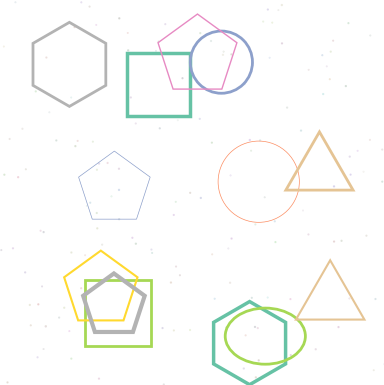[{"shape": "hexagon", "thickness": 2.5, "radius": 0.54, "center": [0.648, 0.109]}, {"shape": "square", "thickness": 2.5, "radius": 0.41, "center": [0.413, 0.782]}, {"shape": "circle", "thickness": 0.5, "radius": 0.53, "center": [0.672, 0.528]}, {"shape": "pentagon", "thickness": 0.5, "radius": 0.49, "center": [0.297, 0.51]}, {"shape": "circle", "thickness": 2, "radius": 0.4, "center": [0.575, 0.839]}, {"shape": "pentagon", "thickness": 1, "radius": 0.54, "center": [0.513, 0.856]}, {"shape": "square", "thickness": 2, "radius": 0.43, "center": [0.307, 0.187]}, {"shape": "oval", "thickness": 2, "radius": 0.52, "center": [0.689, 0.127]}, {"shape": "pentagon", "thickness": 1.5, "radius": 0.5, "center": [0.262, 0.249]}, {"shape": "triangle", "thickness": 1.5, "radius": 0.51, "center": [0.858, 0.221]}, {"shape": "triangle", "thickness": 2, "radius": 0.5, "center": [0.83, 0.557]}, {"shape": "pentagon", "thickness": 3, "radius": 0.42, "center": [0.296, 0.206]}, {"shape": "hexagon", "thickness": 2, "radius": 0.55, "center": [0.18, 0.833]}]